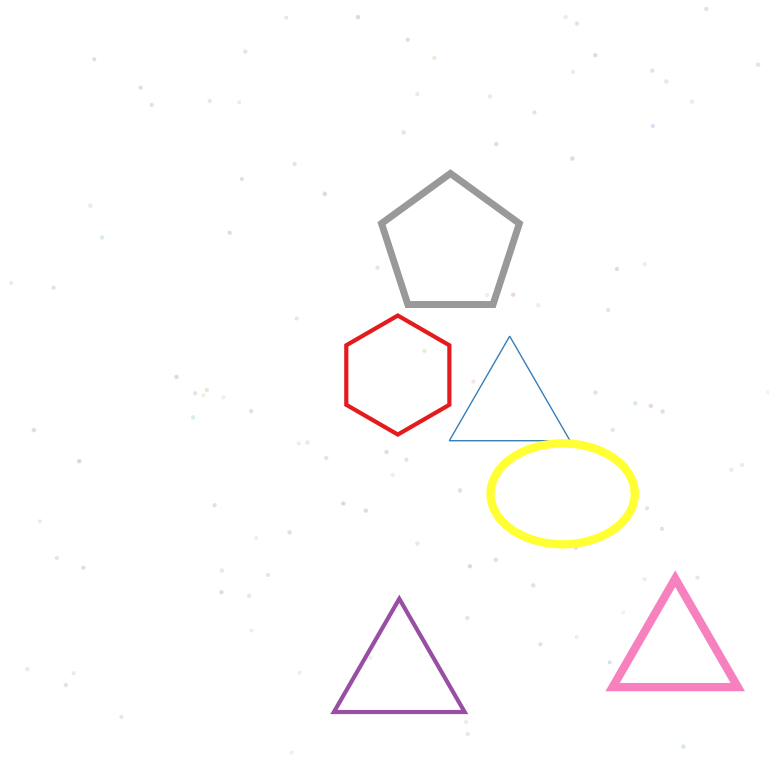[{"shape": "hexagon", "thickness": 1.5, "radius": 0.39, "center": [0.517, 0.513]}, {"shape": "triangle", "thickness": 0.5, "radius": 0.45, "center": [0.662, 0.473]}, {"shape": "triangle", "thickness": 1.5, "radius": 0.49, "center": [0.519, 0.124]}, {"shape": "oval", "thickness": 3, "radius": 0.47, "center": [0.731, 0.359]}, {"shape": "triangle", "thickness": 3, "radius": 0.47, "center": [0.877, 0.155]}, {"shape": "pentagon", "thickness": 2.5, "radius": 0.47, "center": [0.585, 0.681]}]